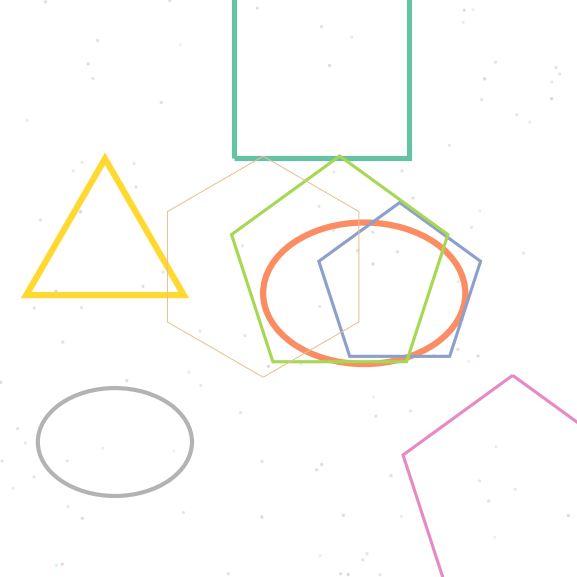[{"shape": "square", "thickness": 2.5, "radius": 0.76, "center": [0.557, 0.876]}, {"shape": "oval", "thickness": 3, "radius": 0.88, "center": [0.631, 0.491]}, {"shape": "pentagon", "thickness": 1.5, "radius": 0.74, "center": [0.692, 0.501]}, {"shape": "pentagon", "thickness": 1.5, "radius": 1.0, "center": [0.888, 0.15]}, {"shape": "pentagon", "thickness": 1.5, "radius": 0.98, "center": [0.588, 0.532]}, {"shape": "triangle", "thickness": 3, "radius": 0.79, "center": [0.182, 0.567]}, {"shape": "hexagon", "thickness": 0.5, "radius": 0.96, "center": [0.456, 0.537]}, {"shape": "oval", "thickness": 2, "radius": 0.67, "center": [0.199, 0.234]}]